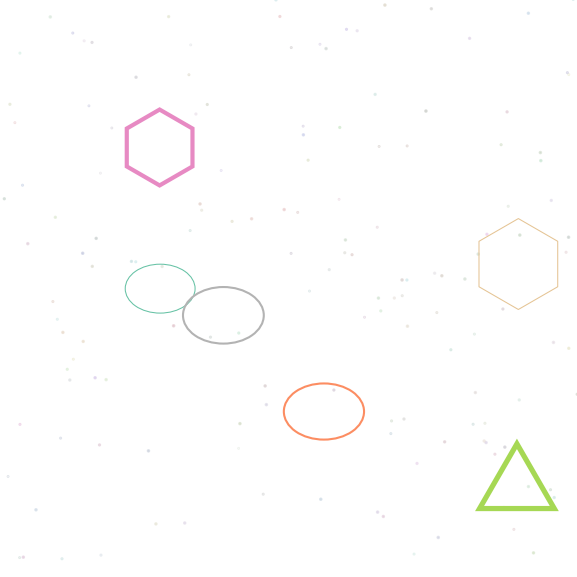[{"shape": "oval", "thickness": 0.5, "radius": 0.3, "center": [0.277, 0.499]}, {"shape": "oval", "thickness": 1, "radius": 0.35, "center": [0.561, 0.287]}, {"shape": "hexagon", "thickness": 2, "radius": 0.33, "center": [0.276, 0.744]}, {"shape": "triangle", "thickness": 2.5, "radius": 0.37, "center": [0.895, 0.156]}, {"shape": "hexagon", "thickness": 0.5, "radius": 0.39, "center": [0.898, 0.542]}, {"shape": "oval", "thickness": 1, "radius": 0.35, "center": [0.387, 0.453]}]